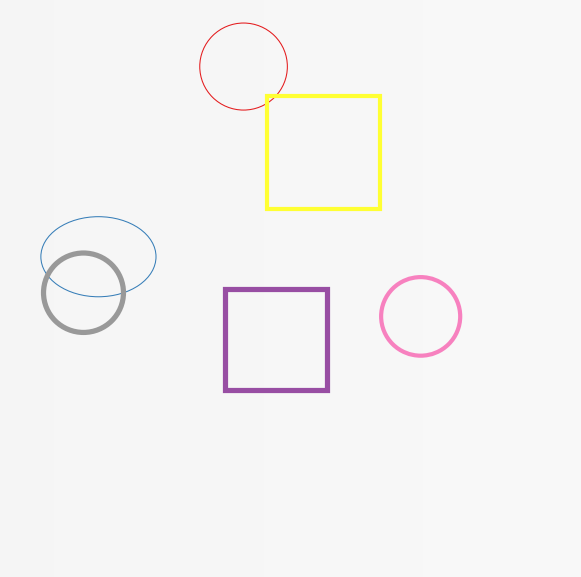[{"shape": "circle", "thickness": 0.5, "radius": 0.38, "center": [0.419, 0.884]}, {"shape": "oval", "thickness": 0.5, "radius": 0.5, "center": [0.169, 0.555]}, {"shape": "square", "thickness": 2.5, "radius": 0.44, "center": [0.474, 0.412]}, {"shape": "square", "thickness": 2, "radius": 0.49, "center": [0.557, 0.735]}, {"shape": "circle", "thickness": 2, "radius": 0.34, "center": [0.724, 0.451]}, {"shape": "circle", "thickness": 2.5, "radius": 0.34, "center": [0.144, 0.492]}]